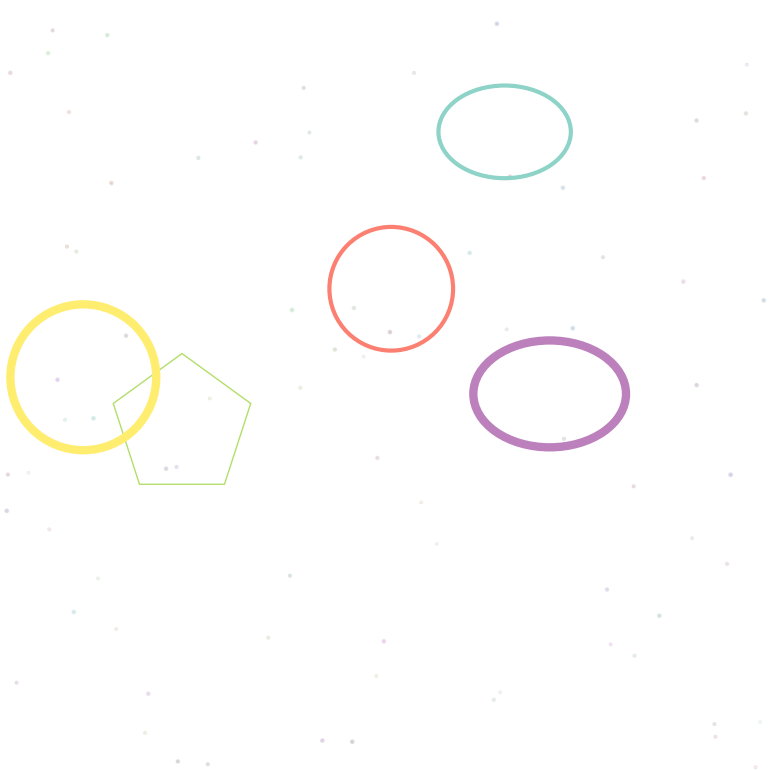[{"shape": "oval", "thickness": 1.5, "radius": 0.43, "center": [0.655, 0.829]}, {"shape": "circle", "thickness": 1.5, "radius": 0.4, "center": [0.508, 0.625]}, {"shape": "pentagon", "thickness": 0.5, "radius": 0.47, "center": [0.236, 0.447]}, {"shape": "oval", "thickness": 3, "radius": 0.5, "center": [0.714, 0.488]}, {"shape": "circle", "thickness": 3, "radius": 0.47, "center": [0.108, 0.51]}]